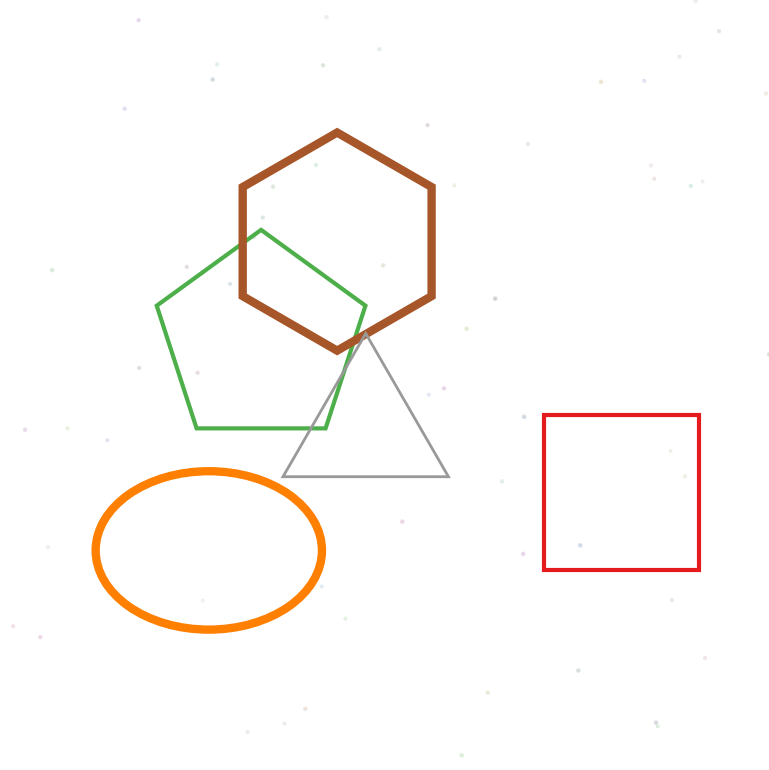[{"shape": "square", "thickness": 1.5, "radius": 0.5, "center": [0.807, 0.36]}, {"shape": "pentagon", "thickness": 1.5, "radius": 0.71, "center": [0.339, 0.559]}, {"shape": "oval", "thickness": 3, "radius": 0.73, "center": [0.271, 0.285]}, {"shape": "hexagon", "thickness": 3, "radius": 0.71, "center": [0.438, 0.686]}, {"shape": "triangle", "thickness": 1, "radius": 0.62, "center": [0.475, 0.443]}]